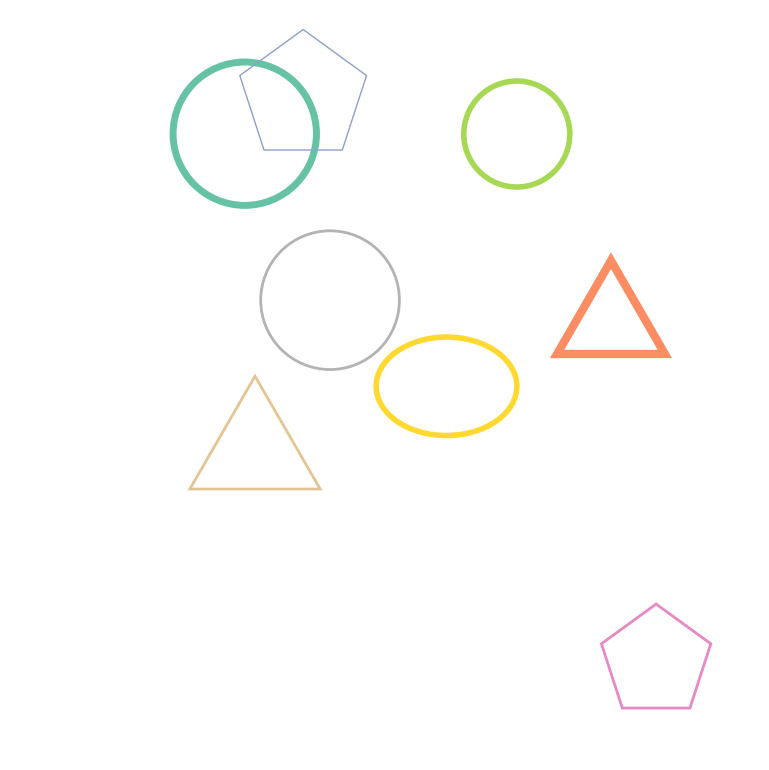[{"shape": "circle", "thickness": 2.5, "radius": 0.47, "center": [0.318, 0.826]}, {"shape": "triangle", "thickness": 3, "radius": 0.4, "center": [0.793, 0.581]}, {"shape": "pentagon", "thickness": 0.5, "radius": 0.43, "center": [0.394, 0.875]}, {"shape": "pentagon", "thickness": 1, "radius": 0.37, "center": [0.852, 0.141]}, {"shape": "circle", "thickness": 2, "radius": 0.34, "center": [0.671, 0.826]}, {"shape": "oval", "thickness": 2, "radius": 0.46, "center": [0.58, 0.498]}, {"shape": "triangle", "thickness": 1, "radius": 0.49, "center": [0.331, 0.414]}, {"shape": "circle", "thickness": 1, "radius": 0.45, "center": [0.429, 0.61]}]